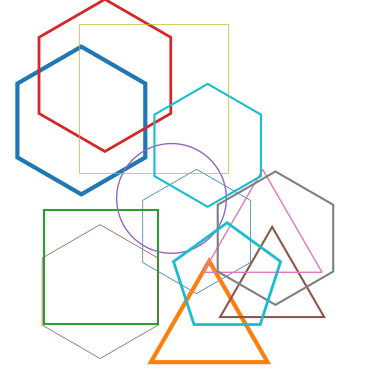[{"shape": "hexagon", "thickness": 0.5, "radius": 0.81, "center": [0.511, 0.399]}, {"shape": "hexagon", "thickness": 3, "radius": 0.96, "center": [0.211, 0.687]}, {"shape": "triangle", "thickness": 3, "radius": 0.88, "center": [0.543, 0.147]}, {"shape": "square", "thickness": 1.5, "radius": 0.74, "center": [0.262, 0.307]}, {"shape": "hexagon", "thickness": 2, "radius": 0.99, "center": [0.272, 0.804]}, {"shape": "circle", "thickness": 1, "radius": 0.71, "center": [0.445, 0.485]}, {"shape": "hexagon", "thickness": 0.5, "radius": 0.87, "center": [0.26, 0.243]}, {"shape": "triangle", "thickness": 1.5, "radius": 0.78, "center": [0.707, 0.255]}, {"shape": "triangle", "thickness": 1, "radius": 0.89, "center": [0.682, 0.382]}, {"shape": "hexagon", "thickness": 1.5, "radius": 0.87, "center": [0.716, 0.381]}, {"shape": "square", "thickness": 0.5, "radius": 0.97, "center": [0.399, 0.744]}, {"shape": "hexagon", "thickness": 1.5, "radius": 0.8, "center": [0.539, 0.622]}, {"shape": "pentagon", "thickness": 2, "radius": 0.73, "center": [0.59, 0.275]}]